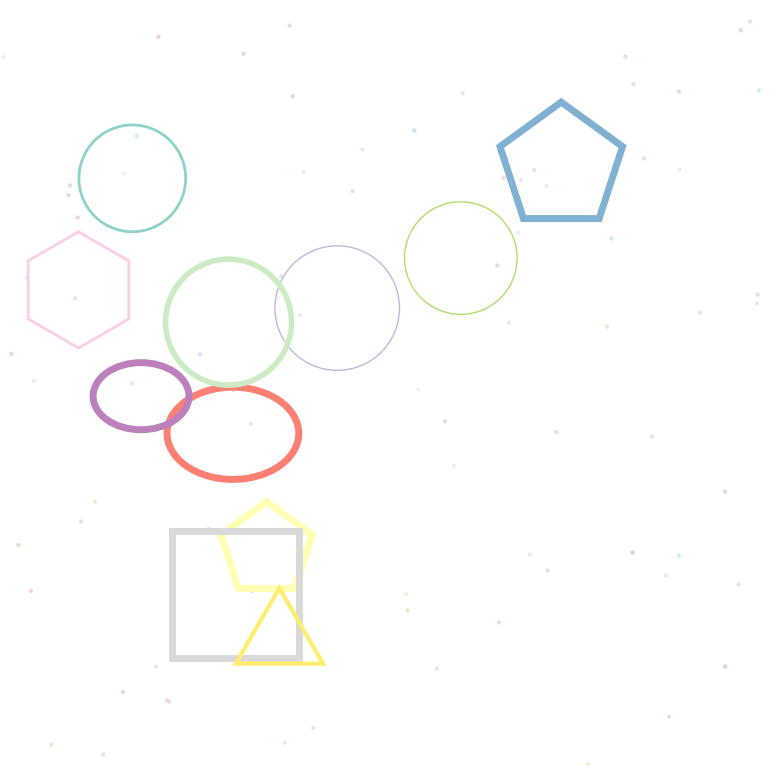[{"shape": "circle", "thickness": 1, "radius": 0.35, "center": [0.172, 0.768]}, {"shape": "pentagon", "thickness": 2.5, "radius": 0.31, "center": [0.346, 0.286]}, {"shape": "circle", "thickness": 0.5, "radius": 0.4, "center": [0.438, 0.6]}, {"shape": "oval", "thickness": 2.5, "radius": 0.43, "center": [0.302, 0.437]}, {"shape": "pentagon", "thickness": 2.5, "radius": 0.42, "center": [0.729, 0.784]}, {"shape": "circle", "thickness": 0.5, "radius": 0.37, "center": [0.598, 0.665]}, {"shape": "hexagon", "thickness": 1, "radius": 0.38, "center": [0.102, 0.624]}, {"shape": "square", "thickness": 2.5, "radius": 0.41, "center": [0.306, 0.228]}, {"shape": "oval", "thickness": 2.5, "radius": 0.31, "center": [0.183, 0.485]}, {"shape": "circle", "thickness": 2, "radius": 0.41, "center": [0.297, 0.582]}, {"shape": "triangle", "thickness": 1.5, "radius": 0.33, "center": [0.363, 0.171]}]